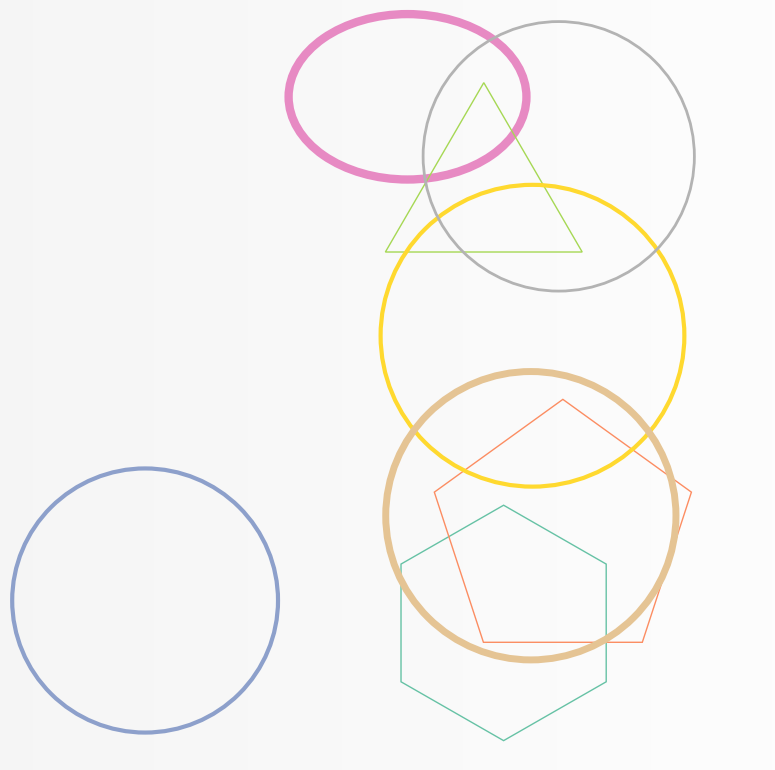[{"shape": "hexagon", "thickness": 0.5, "radius": 0.76, "center": [0.65, 0.191]}, {"shape": "pentagon", "thickness": 0.5, "radius": 0.87, "center": [0.726, 0.307]}, {"shape": "circle", "thickness": 1.5, "radius": 0.86, "center": [0.187, 0.22]}, {"shape": "oval", "thickness": 3, "radius": 0.77, "center": [0.526, 0.874]}, {"shape": "triangle", "thickness": 0.5, "radius": 0.73, "center": [0.624, 0.746]}, {"shape": "circle", "thickness": 1.5, "radius": 0.98, "center": [0.687, 0.564]}, {"shape": "circle", "thickness": 2.5, "radius": 0.94, "center": [0.685, 0.33]}, {"shape": "circle", "thickness": 1, "radius": 0.88, "center": [0.721, 0.797]}]